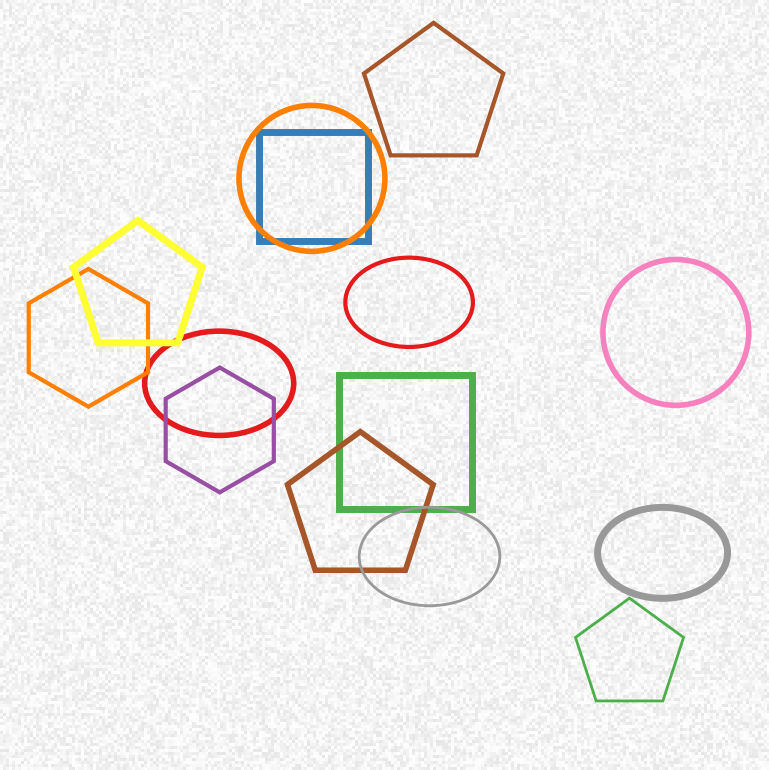[{"shape": "oval", "thickness": 2, "radius": 0.48, "center": [0.285, 0.502]}, {"shape": "oval", "thickness": 1.5, "radius": 0.41, "center": [0.531, 0.607]}, {"shape": "square", "thickness": 2.5, "radius": 0.35, "center": [0.408, 0.758]}, {"shape": "square", "thickness": 2.5, "radius": 0.43, "center": [0.526, 0.426]}, {"shape": "pentagon", "thickness": 1, "radius": 0.37, "center": [0.818, 0.149]}, {"shape": "hexagon", "thickness": 1.5, "radius": 0.41, "center": [0.285, 0.442]}, {"shape": "hexagon", "thickness": 1.5, "radius": 0.45, "center": [0.115, 0.561]}, {"shape": "circle", "thickness": 2, "radius": 0.47, "center": [0.405, 0.768]}, {"shape": "pentagon", "thickness": 2.5, "radius": 0.44, "center": [0.179, 0.626]}, {"shape": "pentagon", "thickness": 2, "radius": 0.5, "center": [0.468, 0.34]}, {"shape": "pentagon", "thickness": 1.5, "radius": 0.48, "center": [0.563, 0.875]}, {"shape": "circle", "thickness": 2, "radius": 0.47, "center": [0.878, 0.568]}, {"shape": "oval", "thickness": 2.5, "radius": 0.42, "center": [0.861, 0.282]}, {"shape": "oval", "thickness": 1, "radius": 0.46, "center": [0.558, 0.277]}]